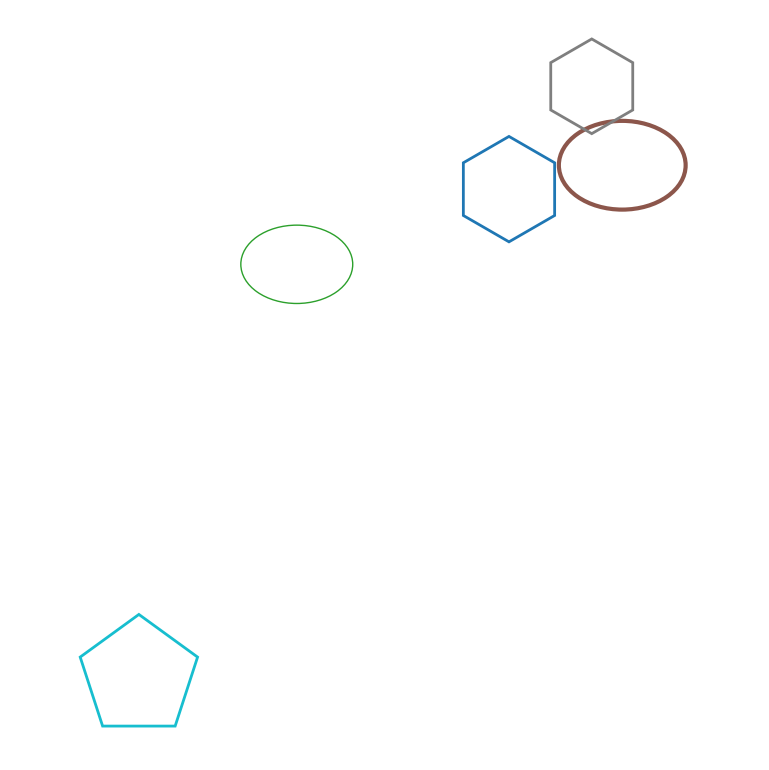[{"shape": "hexagon", "thickness": 1, "radius": 0.34, "center": [0.661, 0.754]}, {"shape": "oval", "thickness": 0.5, "radius": 0.36, "center": [0.385, 0.657]}, {"shape": "oval", "thickness": 1.5, "radius": 0.41, "center": [0.808, 0.785]}, {"shape": "hexagon", "thickness": 1, "radius": 0.31, "center": [0.769, 0.888]}, {"shape": "pentagon", "thickness": 1, "radius": 0.4, "center": [0.18, 0.122]}]